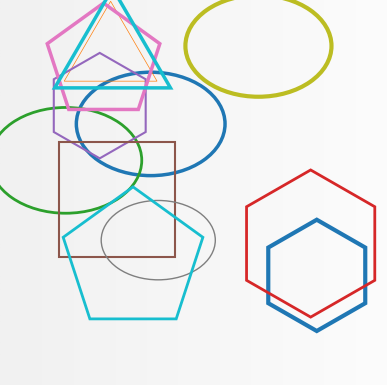[{"shape": "oval", "thickness": 2.5, "radius": 0.96, "center": [0.389, 0.678]}, {"shape": "hexagon", "thickness": 3, "radius": 0.72, "center": [0.817, 0.285]}, {"shape": "triangle", "thickness": 0.5, "radius": 0.69, "center": [0.285, 0.858]}, {"shape": "oval", "thickness": 2, "radius": 0.98, "center": [0.17, 0.584]}, {"shape": "hexagon", "thickness": 2, "radius": 0.96, "center": [0.802, 0.367]}, {"shape": "hexagon", "thickness": 1.5, "radius": 0.68, "center": [0.257, 0.726]}, {"shape": "square", "thickness": 1.5, "radius": 0.75, "center": [0.301, 0.482]}, {"shape": "pentagon", "thickness": 2.5, "radius": 0.76, "center": [0.267, 0.839]}, {"shape": "oval", "thickness": 1, "radius": 0.74, "center": [0.408, 0.376]}, {"shape": "oval", "thickness": 3, "radius": 0.94, "center": [0.667, 0.881]}, {"shape": "pentagon", "thickness": 2, "radius": 0.95, "center": [0.343, 0.325]}, {"shape": "triangle", "thickness": 2.5, "radius": 0.86, "center": [0.291, 0.858]}]